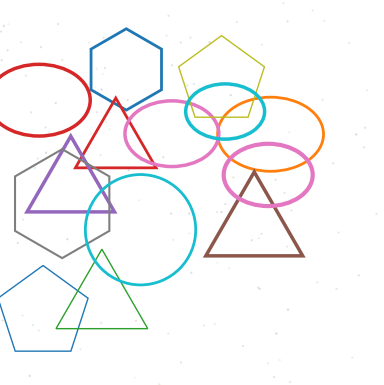[{"shape": "hexagon", "thickness": 2, "radius": 0.53, "center": [0.328, 0.82]}, {"shape": "pentagon", "thickness": 1, "radius": 0.61, "center": [0.112, 0.187]}, {"shape": "oval", "thickness": 2, "radius": 0.69, "center": [0.703, 0.651]}, {"shape": "triangle", "thickness": 1, "radius": 0.69, "center": [0.265, 0.215]}, {"shape": "oval", "thickness": 2.5, "radius": 0.67, "center": [0.101, 0.74]}, {"shape": "triangle", "thickness": 2, "radius": 0.6, "center": [0.301, 0.625]}, {"shape": "triangle", "thickness": 2.5, "radius": 0.66, "center": [0.184, 0.515]}, {"shape": "triangle", "thickness": 2.5, "radius": 0.73, "center": [0.66, 0.408]}, {"shape": "oval", "thickness": 3, "radius": 0.58, "center": [0.697, 0.546]}, {"shape": "oval", "thickness": 2.5, "radius": 0.61, "center": [0.446, 0.653]}, {"shape": "hexagon", "thickness": 1.5, "radius": 0.71, "center": [0.162, 0.471]}, {"shape": "pentagon", "thickness": 1, "radius": 0.59, "center": [0.575, 0.79]}, {"shape": "circle", "thickness": 2, "radius": 0.72, "center": [0.365, 0.403]}, {"shape": "oval", "thickness": 2.5, "radius": 0.51, "center": [0.585, 0.71]}]